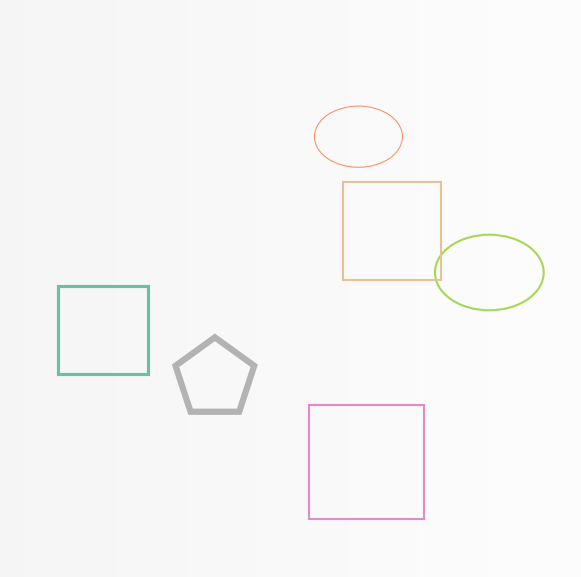[{"shape": "square", "thickness": 1.5, "radius": 0.38, "center": [0.177, 0.428]}, {"shape": "oval", "thickness": 0.5, "radius": 0.38, "center": [0.617, 0.762]}, {"shape": "square", "thickness": 1, "radius": 0.49, "center": [0.631, 0.199]}, {"shape": "oval", "thickness": 1, "radius": 0.47, "center": [0.842, 0.527]}, {"shape": "square", "thickness": 1, "radius": 0.42, "center": [0.675, 0.599]}, {"shape": "pentagon", "thickness": 3, "radius": 0.36, "center": [0.37, 0.344]}]